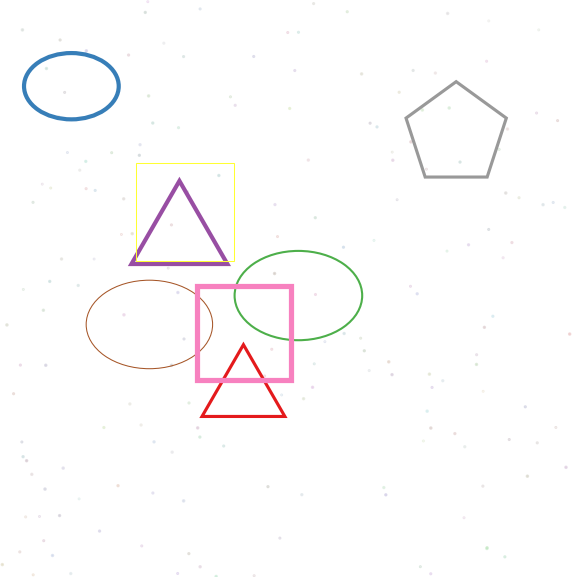[{"shape": "triangle", "thickness": 1.5, "radius": 0.41, "center": [0.422, 0.319]}, {"shape": "oval", "thickness": 2, "radius": 0.41, "center": [0.124, 0.85]}, {"shape": "oval", "thickness": 1, "radius": 0.55, "center": [0.517, 0.487]}, {"shape": "triangle", "thickness": 2, "radius": 0.48, "center": [0.311, 0.59]}, {"shape": "square", "thickness": 0.5, "radius": 0.42, "center": [0.321, 0.631]}, {"shape": "oval", "thickness": 0.5, "radius": 0.55, "center": [0.259, 0.437]}, {"shape": "square", "thickness": 2.5, "radius": 0.41, "center": [0.422, 0.422]}, {"shape": "pentagon", "thickness": 1.5, "radius": 0.46, "center": [0.79, 0.766]}]